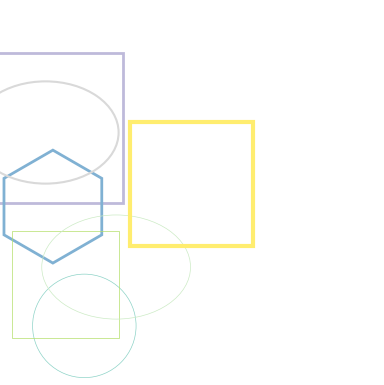[{"shape": "circle", "thickness": 0.5, "radius": 0.67, "center": [0.219, 0.154]}, {"shape": "square", "thickness": 2, "radius": 0.98, "center": [0.125, 0.667]}, {"shape": "hexagon", "thickness": 2, "radius": 0.73, "center": [0.137, 0.463]}, {"shape": "square", "thickness": 0.5, "radius": 0.69, "center": [0.171, 0.262]}, {"shape": "oval", "thickness": 1.5, "radius": 0.95, "center": [0.118, 0.656]}, {"shape": "oval", "thickness": 0.5, "radius": 0.97, "center": [0.302, 0.306]}, {"shape": "square", "thickness": 3, "radius": 0.8, "center": [0.498, 0.522]}]